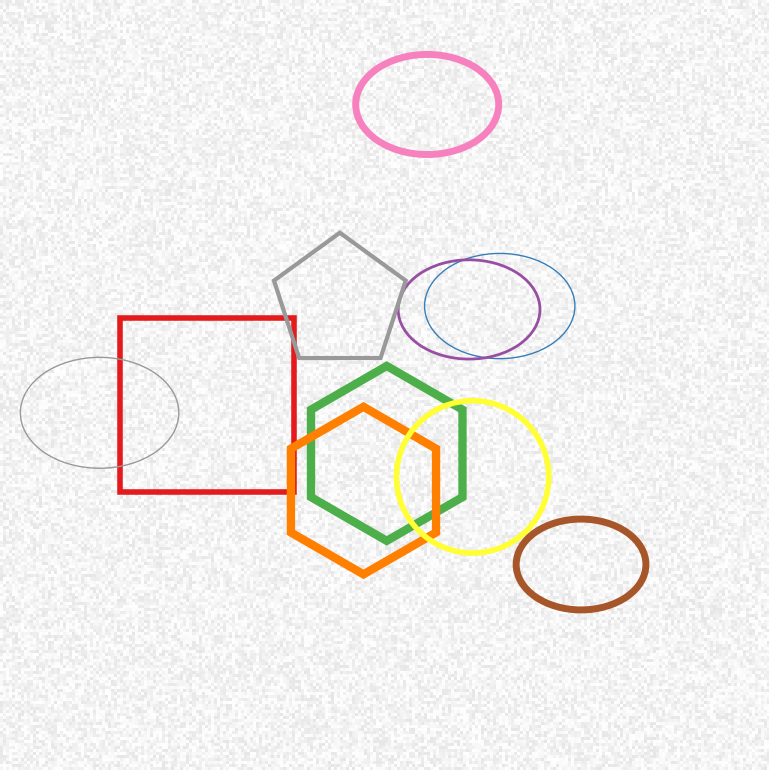[{"shape": "square", "thickness": 2, "radius": 0.56, "center": [0.269, 0.474]}, {"shape": "oval", "thickness": 0.5, "radius": 0.49, "center": [0.649, 0.603]}, {"shape": "hexagon", "thickness": 3, "radius": 0.57, "center": [0.502, 0.411]}, {"shape": "oval", "thickness": 1, "radius": 0.46, "center": [0.609, 0.598]}, {"shape": "hexagon", "thickness": 3, "radius": 0.54, "center": [0.472, 0.363]}, {"shape": "circle", "thickness": 2, "radius": 0.49, "center": [0.614, 0.381]}, {"shape": "oval", "thickness": 2.5, "radius": 0.42, "center": [0.755, 0.267]}, {"shape": "oval", "thickness": 2.5, "radius": 0.46, "center": [0.555, 0.864]}, {"shape": "oval", "thickness": 0.5, "radius": 0.51, "center": [0.129, 0.464]}, {"shape": "pentagon", "thickness": 1.5, "radius": 0.45, "center": [0.441, 0.608]}]